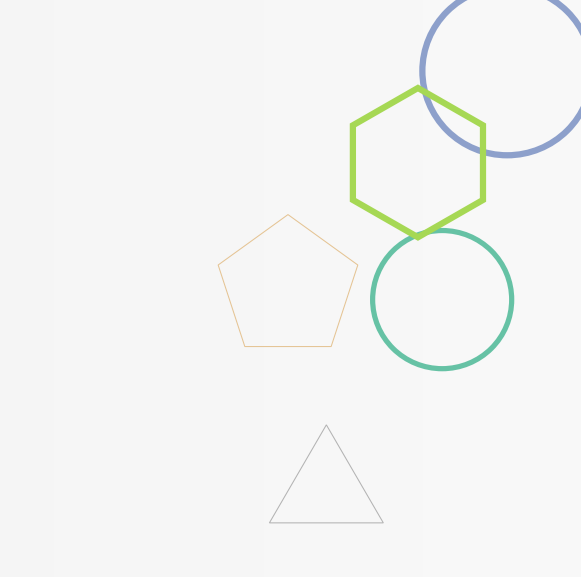[{"shape": "circle", "thickness": 2.5, "radius": 0.6, "center": [0.761, 0.48]}, {"shape": "circle", "thickness": 3, "radius": 0.73, "center": [0.873, 0.876]}, {"shape": "hexagon", "thickness": 3, "radius": 0.65, "center": [0.719, 0.718]}, {"shape": "pentagon", "thickness": 0.5, "radius": 0.63, "center": [0.495, 0.501]}, {"shape": "triangle", "thickness": 0.5, "radius": 0.57, "center": [0.561, 0.15]}]